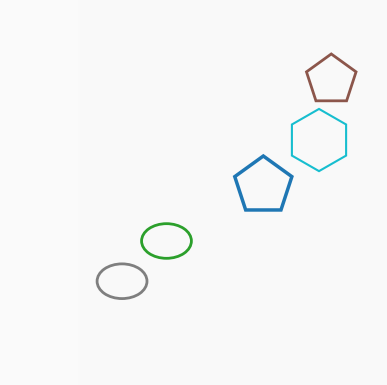[{"shape": "pentagon", "thickness": 2.5, "radius": 0.39, "center": [0.68, 0.517]}, {"shape": "oval", "thickness": 2, "radius": 0.32, "center": [0.43, 0.374]}, {"shape": "pentagon", "thickness": 2, "radius": 0.34, "center": [0.855, 0.793]}, {"shape": "oval", "thickness": 2, "radius": 0.32, "center": [0.315, 0.27]}, {"shape": "hexagon", "thickness": 1.5, "radius": 0.4, "center": [0.823, 0.636]}]